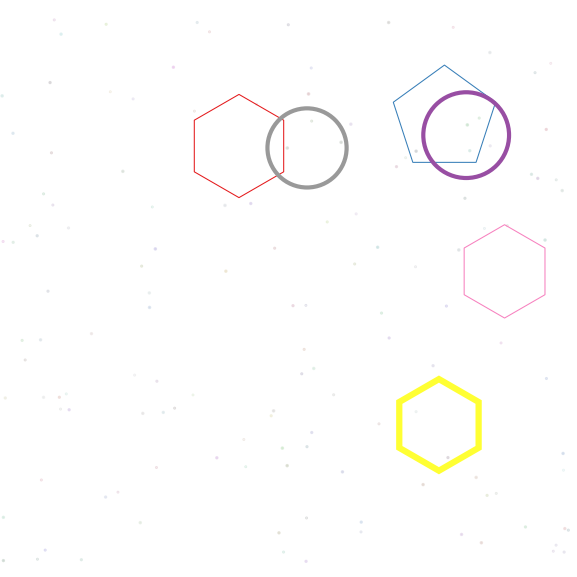[{"shape": "hexagon", "thickness": 0.5, "radius": 0.45, "center": [0.414, 0.746]}, {"shape": "pentagon", "thickness": 0.5, "radius": 0.47, "center": [0.77, 0.793]}, {"shape": "circle", "thickness": 2, "radius": 0.37, "center": [0.807, 0.765]}, {"shape": "hexagon", "thickness": 3, "radius": 0.4, "center": [0.76, 0.263]}, {"shape": "hexagon", "thickness": 0.5, "radius": 0.4, "center": [0.874, 0.529]}, {"shape": "circle", "thickness": 2, "radius": 0.34, "center": [0.532, 0.743]}]